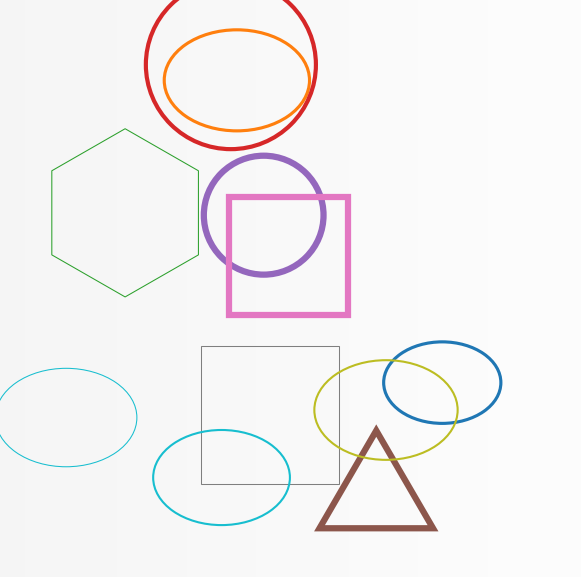[{"shape": "oval", "thickness": 1.5, "radius": 0.5, "center": [0.761, 0.337]}, {"shape": "oval", "thickness": 1.5, "radius": 0.62, "center": [0.408, 0.86]}, {"shape": "hexagon", "thickness": 0.5, "radius": 0.73, "center": [0.215, 0.631]}, {"shape": "circle", "thickness": 2, "radius": 0.73, "center": [0.397, 0.887]}, {"shape": "circle", "thickness": 3, "radius": 0.51, "center": [0.454, 0.627]}, {"shape": "triangle", "thickness": 3, "radius": 0.56, "center": [0.647, 0.141]}, {"shape": "square", "thickness": 3, "radius": 0.51, "center": [0.496, 0.556]}, {"shape": "square", "thickness": 0.5, "radius": 0.6, "center": [0.464, 0.281]}, {"shape": "oval", "thickness": 1, "radius": 0.62, "center": [0.664, 0.289]}, {"shape": "oval", "thickness": 1, "radius": 0.59, "center": [0.381, 0.172]}, {"shape": "oval", "thickness": 0.5, "radius": 0.61, "center": [0.114, 0.276]}]